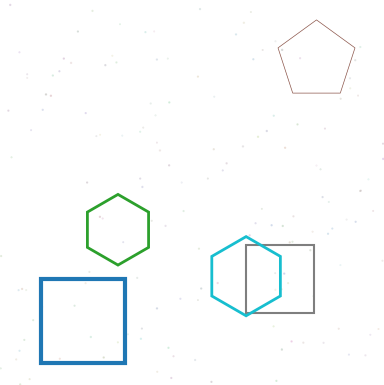[{"shape": "square", "thickness": 3, "radius": 0.55, "center": [0.214, 0.166]}, {"shape": "hexagon", "thickness": 2, "radius": 0.46, "center": [0.306, 0.403]}, {"shape": "pentagon", "thickness": 0.5, "radius": 0.53, "center": [0.822, 0.843]}, {"shape": "square", "thickness": 1.5, "radius": 0.44, "center": [0.728, 0.276]}, {"shape": "hexagon", "thickness": 2, "radius": 0.51, "center": [0.639, 0.283]}]